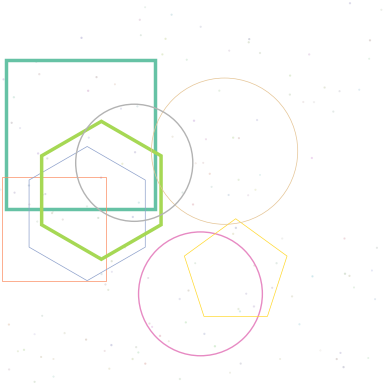[{"shape": "square", "thickness": 2.5, "radius": 0.97, "center": [0.209, 0.65]}, {"shape": "square", "thickness": 0.5, "radius": 0.67, "center": [0.141, 0.406]}, {"shape": "hexagon", "thickness": 0.5, "radius": 0.87, "center": [0.226, 0.445]}, {"shape": "circle", "thickness": 1, "radius": 0.8, "center": [0.521, 0.237]}, {"shape": "hexagon", "thickness": 2.5, "radius": 0.9, "center": [0.263, 0.506]}, {"shape": "pentagon", "thickness": 0.5, "radius": 0.7, "center": [0.612, 0.292]}, {"shape": "circle", "thickness": 0.5, "radius": 0.95, "center": [0.583, 0.607]}, {"shape": "circle", "thickness": 1, "radius": 0.76, "center": [0.349, 0.577]}]